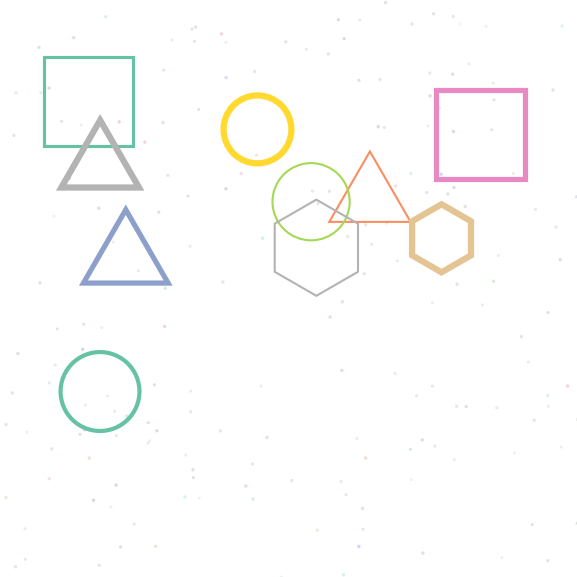[{"shape": "circle", "thickness": 2, "radius": 0.34, "center": [0.173, 0.321]}, {"shape": "square", "thickness": 1.5, "radius": 0.39, "center": [0.154, 0.824]}, {"shape": "triangle", "thickness": 1, "radius": 0.41, "center": [0.641, 0.656]}, {"shape": "triangle", "thickness": 2.5, "radius": 0.42, "center": [0.218, 0.551]}, {"shape": "square", "thickness": 2.5, "radius": 0.38, "center": [0.832, 0.766]}, {"shape": "circle", "thickness": 1, "radius": 0.33, "center": [0.539, 0.65]}, {"shape": "circle", "thickness": 3, "radius": 0.29, "center": [0.446, 0.775]}, {"shape": "hexagon", "thickness": 3, "radius": 0.29, "center": [0.765, 0.587]}, {"shape": "hexagon", "thickness": 1, "radius": 0.42, "center": [0.548, 0.57]}, {"shape": "triangle", "thickness": 3, "radius": 0.39, "center": [0.173, 0.713]}]